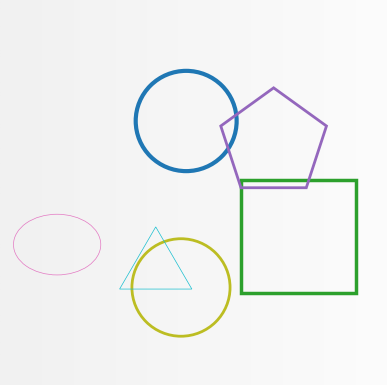[{"shape": "circle", "thickness": 3, "radius": 0.65, "center": [0.48, 0.686]}, {"shape": "square", "thickness": 2.5, "radius": 0.74, "center": [0.77, 0.385]}, {"shape": "pentagon", "thickness": 2, "radius": 0.72, "center": [0.706, 0.628]}, {"shape": "oval", "thickness": 0.5, "radius": 0.56, "center": [0.147, 0.365]}, {"shape": "circle", "thickness": 2, "radius": 0.63, "center": [0.467, 0.253]}, {"shape": "triangle", "thickness": 0.5, "radius": 0.54, "center": [0.402, 0.303]}]